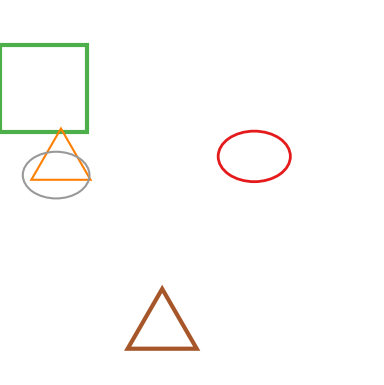[{"shape": "oval", "thickness": 2, "radius": 0.47, "center": [0.66, 0.594]}, {"shape": "square", "thickness": 3, "radius": 0.57, "center": [0.114, 0.771]}, {"shape": "triangle", "thickness": 1.5, "radius": 0.44, "center": [0.158, 0.577]}, {"shape": "triangle", "thickness": 3, "radius": 0.52, "center": [0.421, 0.146]}, {"shape": "oval", "thickness": 1.5, "radius": 0.43, "center": [0.146, 0.545]}]